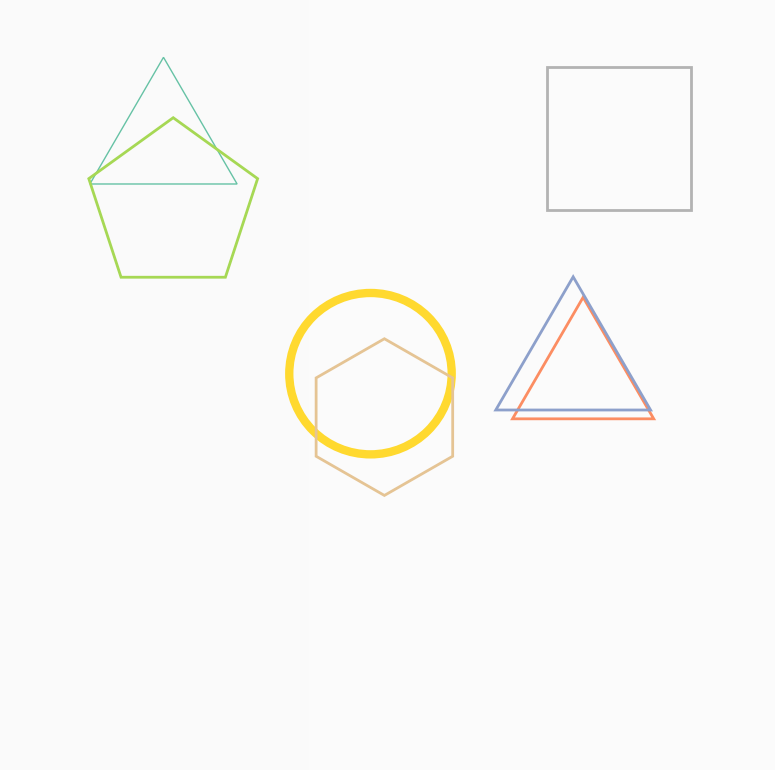[{"shape": "triangle", "thickness": 0.5, "radius": 0.55, "center": [0.211, 0.816]}, {"shape": "triangle", "thickness": 1, "radius": 0.53, "center": [0.752, 0.509]}, {"shape": "triangle", "thickness": 1, "radius": 0.58, "center": [0.74, 0.525]}, {"shape": "pentagon", "thickness": 1, "radius": 0.57, "center": [0.224, 0.733]}, {"shape": "circle", "thickness": 3, "radius": 0.52, "center": [0.478, 0.515]}, {"shape": "hexagon", "thickness": 1, "radius": 0.51, "center": [0.496, 0.458]}, {"shape": "square", "thickness": 1, "radius": 0.46, "center": [0.799, 0.82]}]